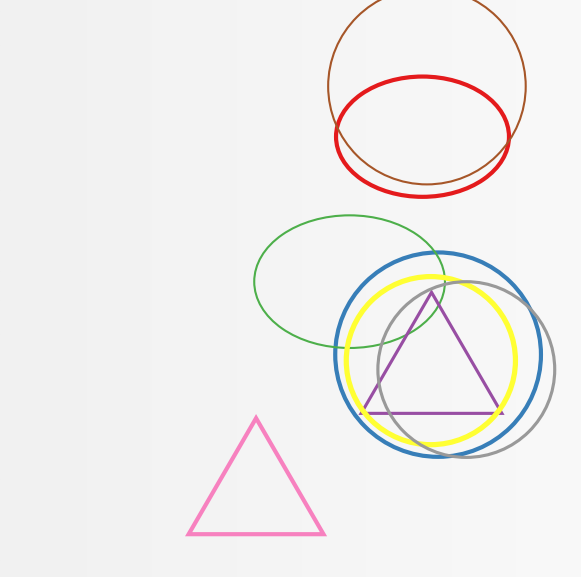[{"shape": "oval", "thickness": 2, "radius": 0.74, "center": [0.727, 0.762]}, {"shape": "circle", "thickness": 2, "radius": 0.88, "center": [0.754, 0.385]}, {"shape": "oval", "thickness": 1, "radius": 0.82, "center": [0.601, 0.511]}, {"shape": "triangle", "thickness": 1.5, "radius": 0.7, "center": [0.742, 0.353]}, {"shape": "circle", "thickness": 2.5, "radius": 0.73, "center": [0.741, 0.375]}, {"shape": "circle", "thickness": 1, "radius": 0.85, "center": [0.735, 0.85]}, {"shape": "triangle", "thickness": 2, "radius": 0.67, "center": [0.441, 0.141]}, {"shape": "circle", "thickness": 1.5, "radius": 0.76, "center": [0.802, 0.359]}]